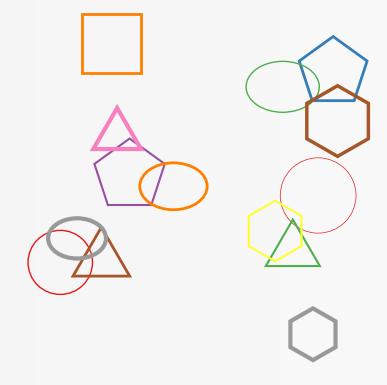[{"shape": "circle", "thickness": 1, "radius": 0.42, "center": [0.156, 0.318]}, {"shape": "circle", "thickness": 0.5, "radius": 0.49, "center": [0.821, 0.492]}, {"shape": "pentagon", "thickness": 2, "radius": 0.46, "center": [0.86, 0.813]}, {"shape": "oval", "thickness": 1, "radius": 0.47, "center": [0.73, 0.774]}, {"shape": "triangle", "thickness": 1.5, "radius": 0.4, "center": [0.756, 0.349]}, {"shape": "pentagon", "thickness": 1.5, "radius": 0.48, "center": [0.334, 0.545]}, {"shape": "oval", "thickness": 2, "radius": 0.43, "center": [0.448, 0.516]}, {"shape": "square", "thickness": 2, "radius": 0.38, "center": [0.289, 0.887]}, {"shape": "hexagon", "thickness": 1.5, "radius": 0.39, "center": [0.71, 0.4]}, {"shape": "hexagon", "thickness": 2.5, "radius": 0.46, "center": [0.871, 0.686]}, {"shape": "triangle", "thickness": 2, "radius": 0.42, "center": [0.262, 0.325]}, {"shape": "triangle", "thickness": 3, "radius": 0.36, "center": [0.302, 0.648]}, {"shape": "hexagon", "thickness": 3, "radius": 0.34, "center": [0.808, 0.132]}, {"shape": "oval", "thickness": 3, "radius": 0.37, "center": [0.199, 0.381]}]